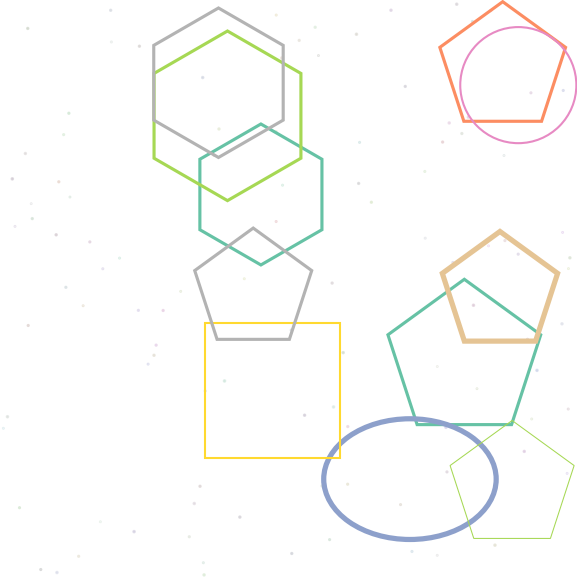[{"shape": "pentagon", "thickness": 1.5, "radius": 0.7, "center": [0.804, 0.376]}, {"shape": "hexagon", "thickness": 1.5, "radius": 0.61, "center": [0.452, 0.662]}, {"shape": "pentagon", "thickness": 1.5, "radius": 0.57, "center": [0.87, 0.882]}, {"shape": "oval", "thickness": 2.5, "radius": 0.75, "center": [0.71, 0.169]}, {"shape": "circle", "thickness": 1, "radius": 0.5, "center": [0.897, 0.852]}, {"shape": "hexagon", "thickness": 1.5, "radius": 0.73, "center": [0.394, 0.799]}, {"shape": "pentagon", "thickness": 0.5, "radius": 0.56, "center": [0.887, 0.158]}, {"shape": "square", "thickness": 1, "radius": 0.58, "center": [0.472, 0.322]}, {"shape": "pentagon", "thickness": 2.5, "radius": 0.52, "center": [0.866, 0.493]}, {"shape": "hexagon", "thickness": 1.5, "radius": 0.65, "center": [0.378, 0.856]}, {"shape": "pentagon", "thickness": 1.5, "radius": 0.53, "center": [0.438, 0.498]}]